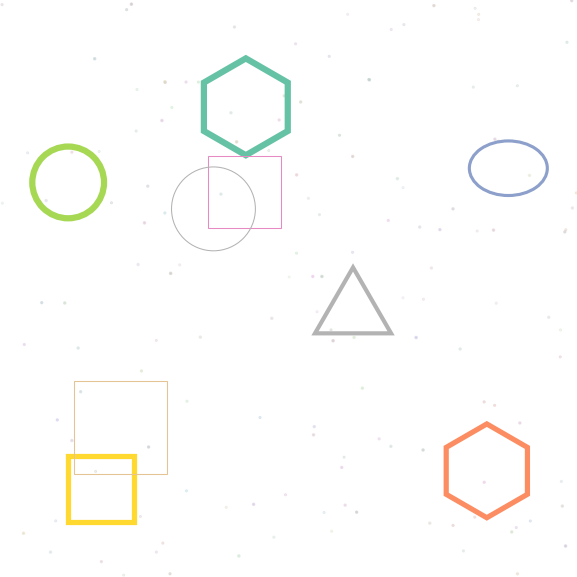[{"shape": "hexagon", "thickness": 3, "radius": 0.42, "center": [0.426, 0.814]}, {"shape": "hexagon", "thickness": 2.5, "radius": 0.41, "center": [0.843, 0.184]}, {"shape": "oval", "thickness": 1.5, "radius": 0.34, "center": [0.88, 0.708]}, {"shape": "square", "thickness": 0.5, "radius": 0.31, "center": [0.423, 0.667]}, {"shape": "circle", "thickness": 3, "radius": 0.31, "center": [0.118, 0.683]}, {"shape": "square", "thickness": 2.5, "radius": 0.29, "center": [0.175, 0.153]}, {"shape": "square", "thickness": 0.5, "radius": 0.4, "center": [0.209, 0.259]}, {"shape": "triangle", "thickness": 2, "radius": 0.38, "center": [0.611, 0.46]}, {"shape": "circle", "thickness": 0.5, "radius": 0.36, "center": [0.37, 0.637]}]